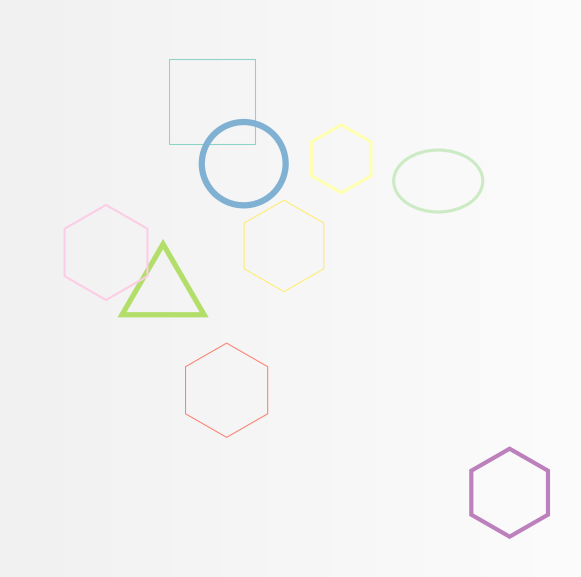[{"shape": "square", "thickness": 0.5, "radius": 0.37, "center": [0.366, 0.824]}, {"shape": "hexagon", "thickness": 1.5, "radius": 0.29, "center": [0.587, 0.724]}, {"shape": "hexagon", "thickness": 0.5, "radius": 0.41, "center": [0.39, 0.323]}, {"shape": "circle", "thickness": 3, "radius": 0.36, "center": [0.419, 0.716]}, {"shape": "triangle", "thickness": 2.5, "radius": 0.41, "center": [0.281, 0.495]}, {"shape": "hexagon", "thickness": 1, "radius": 0.41, "center": [0.182, 0.562]}, {"shape": "hexagon", "thickness": 2, "radius": 0.38, "center": [0.877, 0.146]}, {"shape": "oval", "thickness": 1.5, "radius": 0.38, "center": [0.754, 0.686]}, {"shape": "hexagon", "thickness": 0.5, "radius": 0.4, "center": [0.489, 0.573]}]